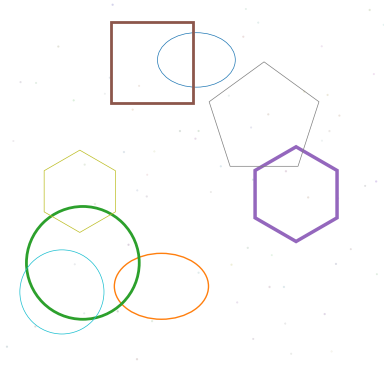[{"shape": "oval", "thickness": 0.5, "radius": 0.51, "center": [0.51, 0.844]}, {"shape": "oval", "thickness": 1, "radius": 0.61, "center": [0.419, 0.256]}, {"shape": "circle", "thickness": 2, "radius": 0.73, "center": [0.215, 0.317]}, {"shape": "hexagon", "thickness": 2.5, "radius": 0.61, "center": [0.769, 0.496]}, {"shape": "square", "thickness": 2, "radius": 0.53, "center": [0.395, 0.839]}, {"shape": "pentagon", "thickness": 0.5, "radius": 0.75, "center": [0.686, 0.689]}, {"shape": "hexagon", "thickness": 0.5, "radius": 0.53, "center": [0.207, 0.503]}, {"shape": "circle", "thickness": 0.5, "radius": 0.55, "center": [0.161, 0.242]}]